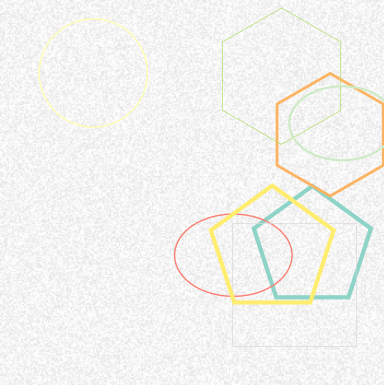[{"shape": "pentagon", "thickness": 3, "radius": 0.8, "center": [0.811, 0.357]}, {"shape": "circle", "thickness": 1, "radius": 0.7, "center": [0.242, 0.81]}, {"shape": "oval", "thickness": 1, "radius": 0.76, "center": [0.606, 0.337]}, {"shape": "hexagon", "thickness": 2, "radius": 0.8, "center": [0.858, 0.65]}, {"shape": "hexagon", "thickness": 0.5, "radius": 0.89, "center": [0.731, 0.802]}, {"shape": "square", "thickness": 0.5, "radius": 0.8, "center": [0.764, 0.261]}, {"shape": "oval", "thickness": 1.5, "radius": 0.69, "center": [0.889, 0.68]}, {"shape": "pentagon", "thickness": 3, "radius": 0.84, "center": [0.707, 0.35]}]